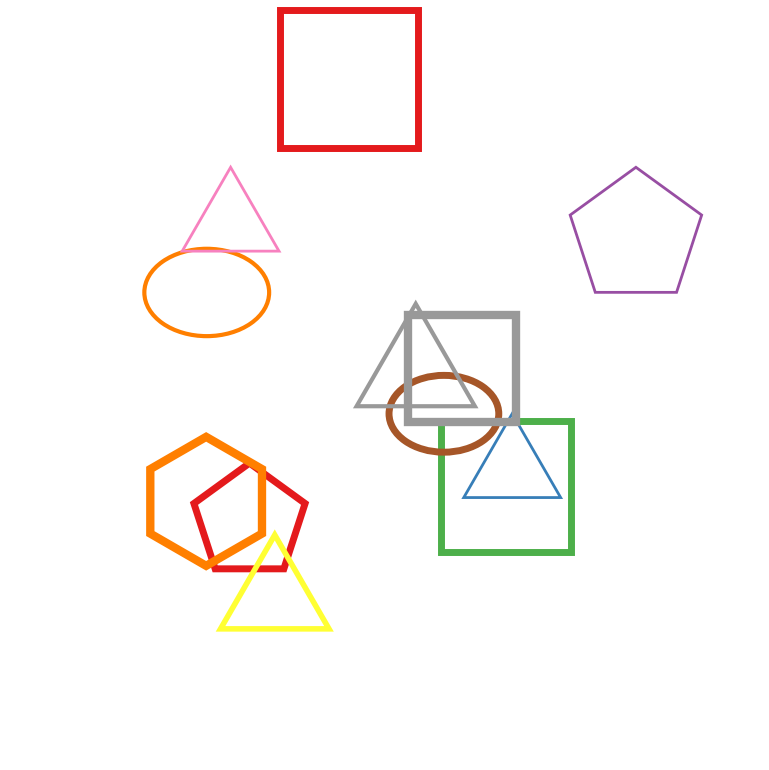[{"shape": "square", "thickness": 2.5, "radius": 0.45, "center": [0.453, 0.897]}, {"shape": "pentagon", "thickness": 2.5, "radius": 0.38, "center": [0.324, 0.323]}, {"shape": "triangle", "thickness": 1, "radius": 0.36, "center": [0.665, 0.39]}, {"shape": "square", "thickness": 2.5, "radius": 0.42, "center": [0.658, 0.368]}, {"shape": "pentagon", "thickness": 1, "radius": 0.45, "center": [0.826, 0.693]}, {"shape": "oval", "thickness": 1.5, "radius": 0.41, "center": [0.268, 0.62]}, {"shape": "hexagon", "thickness": 3, "radius": 0.42, "center": [0.268, 0.349]}, {"shape": "triangle", "thickness": 2, "radius": 0.41, "center": [0.357, 0.224]}, {"shape": "oval", "thickness": 2.5, "radius": 0.36, "center": [0.576, 0.463]}, {"shape": "triangle", "thickness": 1, "radius": 0.36, "center": [0.299, 0.71]}, {"shape": "square", "thickness": 3, "radius": 0.35, "center": [0.6, 0.522]}, {"shape": "triangle", "thickness": 1.5, "radius": 0.44, "center": [0.54, 0.517]}]